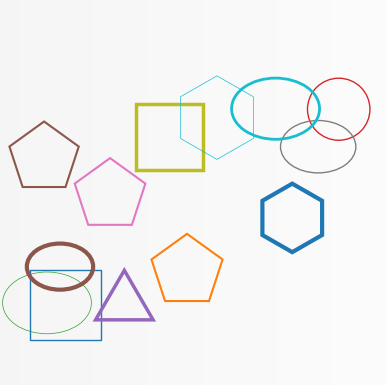[{"shape": "hexagon", "thickness": 3, "radius": 0.44, "center": [0.754, 0.434]}, {"shape": "square", "thickness": 1, "radius": 0.46, "center": [0.17, 0.207]}, {"shape": "pentagon", "thickness": 1.5, "radius": 0.48, "center": [0.483, 0.296]}, {"shape": "oval", "thickness": 0.5, "radius": 0.57, "center": [0.121, 0.213]}, {"shape": "circle", "thickness": 1, "radius": 0.4, "center": [0.874, 0.716]}, {"shape": "triangle", "thickness": 2.5, "radius": 0.43, "center": [0.321, 0.212]}, {"shape": "oval", "thickness": 3, "radius": 0.43, "center": [0.155, 0.307]}, {"shape": "pentagon", "thickness": 1.5, "radius": 0.47, "center": [0.114, 0.59]}, {"shape": "pentagon", "thickness": 1.5, "radius": 0.48, "center": [0.284, 0.494]}, {"shape": "oval", "thickness": 1, "radius": 0.49, "center": [0.821, 0.619]}, {"shape": "square", "thickness": 2.5, "radius": 0.43, "center": [0.436, 0.644]}, {"shape": "oval", "thickness": 2, "radius": 0.57, "center": [0.711, 0.718]}, {"shape": "hexagon", "thickness": 0.5, "radius": 0.54, "center": [0.56, 0.695]}]